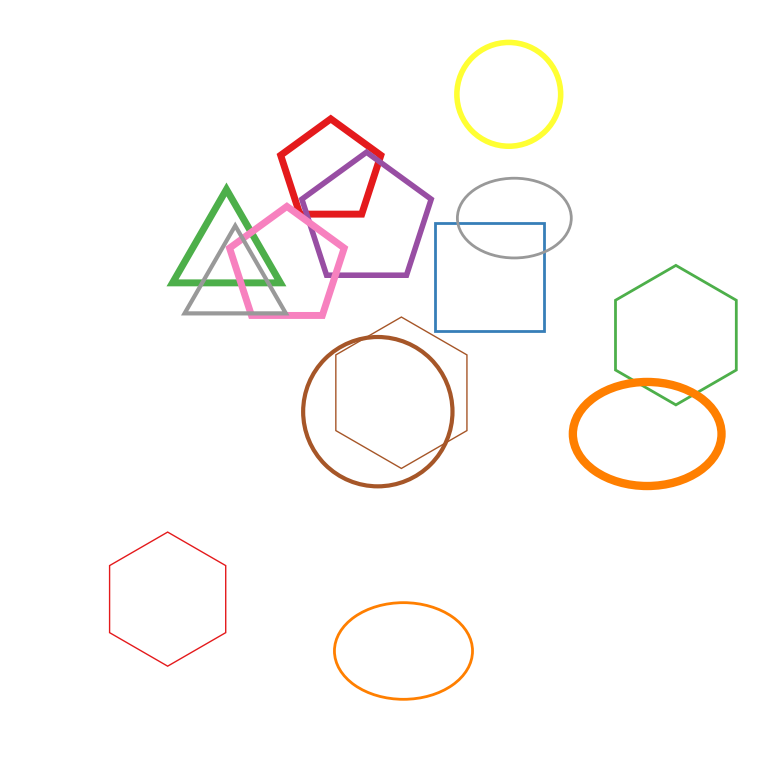[{"shape": "hexagon", "thickness": 0.5, "radius": 0.44, "center": [0.218, 0.222]}, {"shape": "pentagon", "thickness": 2.5, "radius": 0.34, "center": [0.43, 0.777]}, {"shape": "square", "thickness": 1, "radius": 0.35, "center": [0.636, 0.64]}, {"shape": "hexagon", "thickness": 1, "radius": 0.45, "center": [0.878, 0.565]}, {"shape": "triangle", "thickness": 2.5, "radius": 0.4, "center": [0.294, 0.673]}, {"shape": "pentagon", "thickness": 2, "radius": 0.44, "center": [0.476, 0.714]}, {"shape": "oval", "thickness": 1, "radius": 0.45, "center": [0.524, 0.155]}, {"shape": "oval", "thickness": 3, "radius": 0.48, "center": [0.841, 0.436]}, {"shape": "circle", "thickness": 2, "radius": 0.34, "center": [0.661, 0.877]}, {"shape": "circle", "thickness": 1.5, "radius": 0.48, "center": [0.491, 0.465]}, {"shape": "hexagon", "thickness": 0.5, "radius": 0.49, "center": [0.521, 0.49]}, {"shape": "pentagon", "thickness": 2.5, "radius": 0.39, "center": [0.373, 0.654]}, {"shape": "triangle", "thickness": 1.5, "radius": 0.38, "center": [0.305, 0.631]}, {"shape": "oval", "thickness": 1, "radius": 0.37, "center": [0.668, 0.717]}]